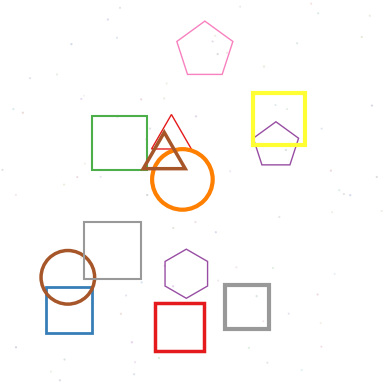[{"shape": "square", "thickness": 2.5, "radius": 0.32, "center": [0.466, 0.15]}, {"shape": "triangle", "thickness": 1, "radius": 0.3, "center": [0.445, 0.643]}, {"shape": "square", "thickness": 2, "radius": 0.3, "center": [0.179, 0.195]}, {"shape": "square", "thickness": 1.5, "radius": 0.35, "center": [0.31, 0.629]}, {"shape": "pentagon", "thickness": 1, "radius": 0.31, "center": [0.717, 0.622]}, {"shape": "hexagon", "thickness": 1, "radius": 0.32, "center": [0.484, 0.289]}, {"shape": "circle", "thickness": 3, "radius": 0.39, "center": [0.474, 0.534]}, {"shape": "square", "thickness": 3, "radius": 0.34, "center": [0.725, 0.691]}, {"shape": "circle", "thickness": 2.5, "radius": 0.35, "center": [0.176, 0.28]}, {"shape": "triangle", "thickness": 2.5, "radius": 0.31, "center": [0.427, 0.593]}, {"shape": "pentagon", "thickness": 1, "radius": 0.38, "center": [0.532, 0.869]}, {"shape": "square", "thickness": 3, "radius": 0.29, "center": [0.642, 0.203]}, {"shape": "square", "thickness": 1.5, "radius": 0.37, "center": [0.293, 0.349]}]